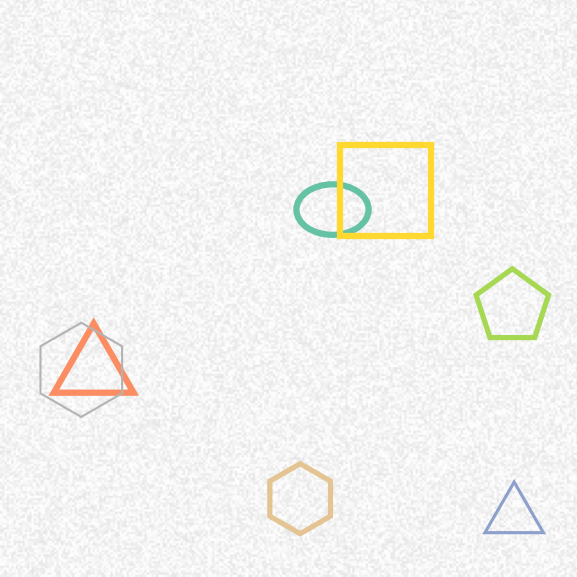[{"shape": "oval", "thickness": 3, "radius": 0.31, "center": [0.576, 0.636]}, {"shape": "triangle", "thickness": 3, "radius": 0.4, "center": [0.162, 0.359]}, {"shape": "triangle", "thickness": 1.5, "radius": 0.29, "center": [0.89, 0.106]}, {"shape": "pentagon", "thickness": 2.5, "radius": 0.33, "center": [0.887, 0.468]}, {"shape": "square", "thickness": 3, "radius": 0.4, "center": [0.668, 0.669]}, {"shape": "hexagon", "thickness": 2.5, "radius": 0.3, "center": [0.52, 0.136]}, {"shape": "hexagon", "thickness": 1, "radius": 0.41, "center": [0.141, 0.359]}]